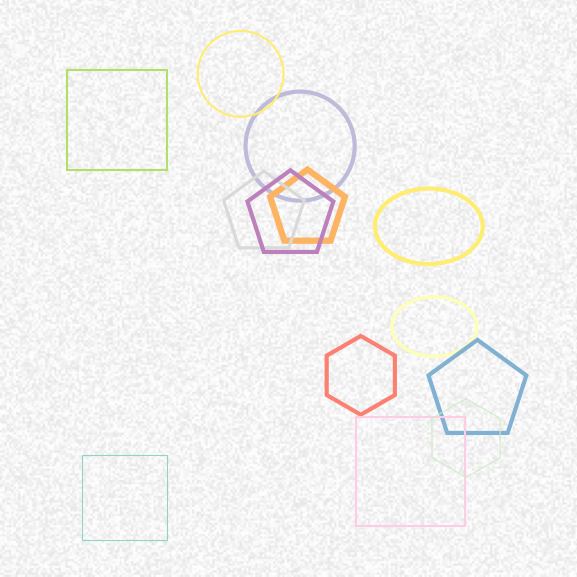[{"shape": "square", "thickness": 0.5, "radius": 0.37, "center": [0.216, 0.138]}, {"shape": "oval", "thickness": 1.5, "radius": 0.37, "center": [0.752, 0.434]}, {"shape": "circle", "thickness": 2, "radius": 0.47, "center": [0.52, 0.746]}, {"shape": "hexagon", "thickness": 2, "radius": 0.34, "center": [0.625, 0.349]}, {"shape": "pentagon", "thickness": 2, "radius": 0.45, "center": [0.827, 0.322]}, {"shape": "pentagon", "thickness": 3, "radius": 0.34, "center": [0.532, 0.637]}, {"shape": "square", "thickness": 1, "radius": 0.43, "center": [0.202, 0.791]}, {"shape": "square", "thickness": 1, "radius": 0.47, "center": [0.71, 0.183]}, {"shape": "pentagon", "thickness": 1.5, "radius": 0.37, "center": [0.457, 0.629]}, {"shape": "pentagon", "thickness": 2, "radius": 0.39, "center": [0.503, 0.626]}, {"shape": "hexagon", "thickness": 0.5, "radius": 0.34, "center": [0.807, 0.241]}, {"shape": "circle", "thickness": 1, "radius": 0.37, "center": [0.417, 0.871]}, {"shape": "oval", "thickness": 2, "radius": 0.47, "center": [0.743, 0.607]}]